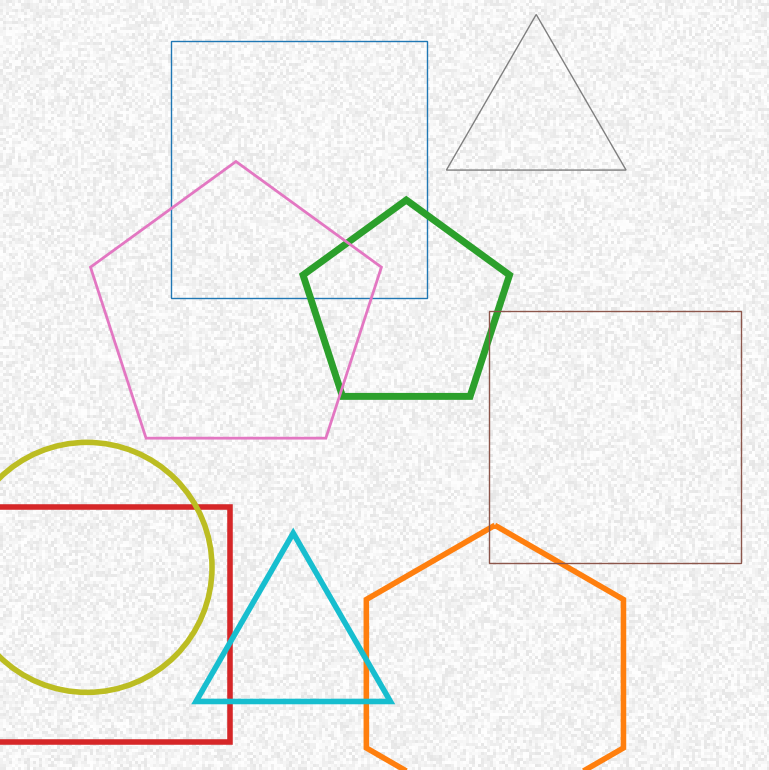[{"shape": "square", "thickness": 0.5, "radius": 0.83, "center": [0.388, 0.78]}, {"shape": "hexagon", "thickness": 2, "radius": 0.96, "center": [0.643, 0.125]}, {"shape": "pentagon", "thickness": 2.5, "radius": 0.7, "center": [0.528, 0.599]}, {"shape": "square", "thickness": 2, "radius": 0.76, "center": [0.147, 0.189]}, {"shape": "square", "thickness": 0.5, "radius": 0.82, "center": [0.799, 0.432]}, {"shape": "pentagon", "thickness": 1, "radius": 0.99, "center": [0.306, 0.592]}, {"shape": "triangle", "thickness": 0.5, "radius": 0.67, "center": [0.696, 0.846]}, {"shape": "circle", "thickness": 2, "radius": 0.81, "center": [0.113, 0.263]}, {"shape": "triangle", "thickness": 2, "radius": 0.73, "center": [0.381, 0.162]}]